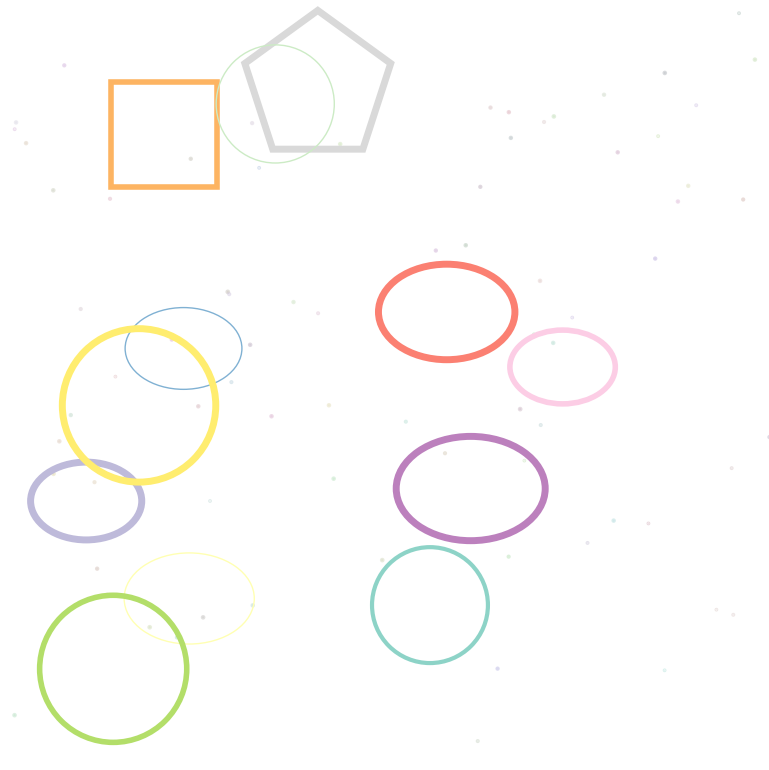[{"shape": "circle", "thickness": 1.5, "radius": 0.38, "center": [0.558, 0.214]}, {"shape": "oval", "thickness": 0.5, "radius": 0.42, "center": [0.246, 0.223]}, {"shape": "oval", "thickness": 2.5, "radius": 0.36, "center": [0.112, 0.349]}, {"shape": "oval", "thickness": 2.5, "radius": 0.44, "center": [0.58, 0.595]}, {"shape": "oval", "thickness": 0.5, "radius": 0.38, "center": [0.238, 0.547]}, {"shape": "square", "thickness": 2, "radius": 0.34, "center": [0.213, 0.825]}, {"shape": "circle", "thickness": 2, "radius": 0.48, "center": [0.147, 0.131]}, {"shape": "oval", "thickness": 2, "radius": 0.34, "center": [0.731, 0.523]}, {"shape": "pentagon", "thickness": 2.5, "radius": 0.5, "center": [0.413, 0.887]}, {"shape": "oval", "thickness": 2.5, "radius": 0.48, "center": [0.611, 0.366]}, {"shape": "circle", "thickness": 0.5, "radius": 0.38, "center": [0.357, 0.865]}, {"shape": "circle", "thickness": 2.5, "radius": 0.5, "center": [0.181, 0.474]}]